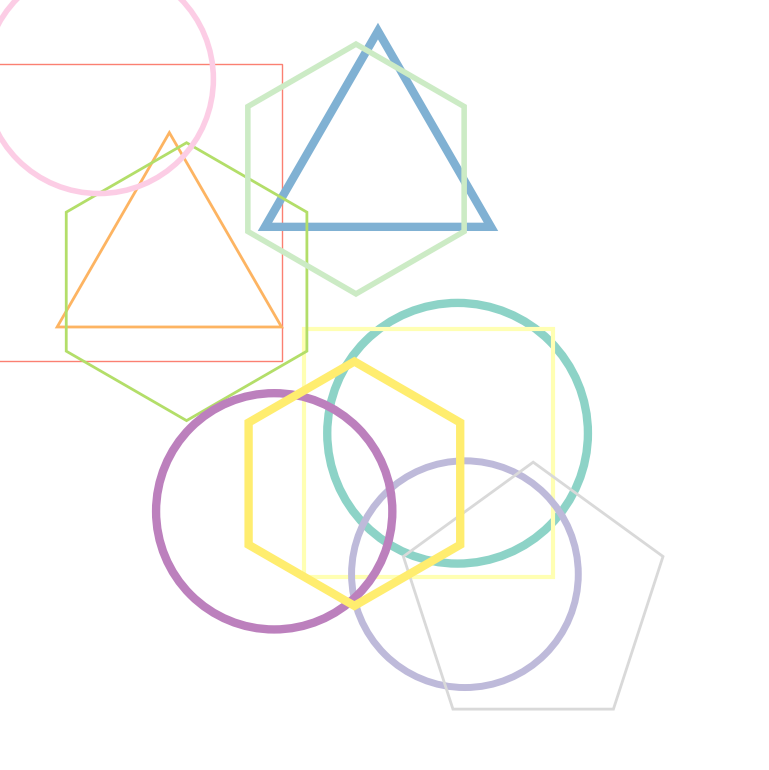[{"shape": "circle", "thickness": 3, "radius": 0.85, "center": [0.594, 0.437]}, {"shape": "square", "thickness": 1.5, "radius": 0.81, "center": [0.557, 0.412]}, {"shape": "circle", "thickness": 2.5, "radius": 0.74, "center": [0.604, 0.254]}, {"shape": "square", "thickness": 0.5, "radius": 0.97, "center": [0.174, 0.724]}, {"shape": "triangle", "thickness": 3, "radius": 0.85, "center": [0.491, 0.79]}, {"shape": "triangle", "thickness": 1, "radius": 0.84, "center": [0.22, 0.659]}, {"shape": "hexagon", "thickness": 1, "radius": 0.9, "center": [0.242, 0.634]}, {"shape": "circle", "thickness": 2, "radius": 0.74, "center": [0.128, 0.897]}, {"shape": "pentagon", "thickness": 1, "radius": 0.89, "center": [0.692, 0.222]}, {"shape": "circle", "thickness": 3, "radius": 0.77, "center": [0.356, 0.336]}, {"shape": "hexagon", "thickness": 2, "radius": 0.81, "center": [0.462, 0.781]}, {"shape": "hexagon", "thickness": 3, "radius": 0.79, "center": [0.46, 0.372]}]